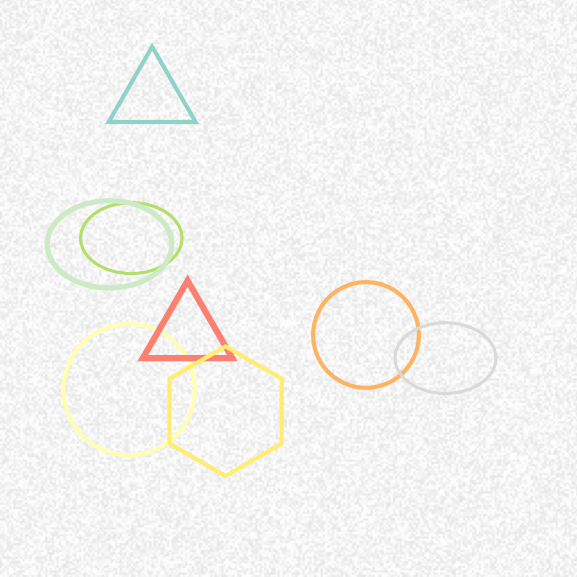[{"shape": "triangle", "thickness": 2, "radius": 0.43, "center": [0.263, 0.831]}, {"shape": "circle", "thickness": 2, "radius": 0.57, "center": [0.224, 0.325]}, {"shape": "triangle", "thickness": 3, "radius": 0.45, "center": [0.325, 0.424]}, {"shape": "circle", "thickness": 2, "radius": 0.46, "center": [0.634, 0.419]}, {"shape": "oval", "thickness": 1.5, "radius": 0.44, "center": [0.227, 0.587]}, {"shape": "oval", "thickness": 1.5, "radius": 0.44, "center": [0.771, 0.379]}, {"shape": "oval", "thickness": 2.5, "radius": 0.54, "center": [0.19, 0.576]}, {"shape": "hexagon", "thickness": 2, "radius": 0.56, "center": [0.391, 0.287]}]